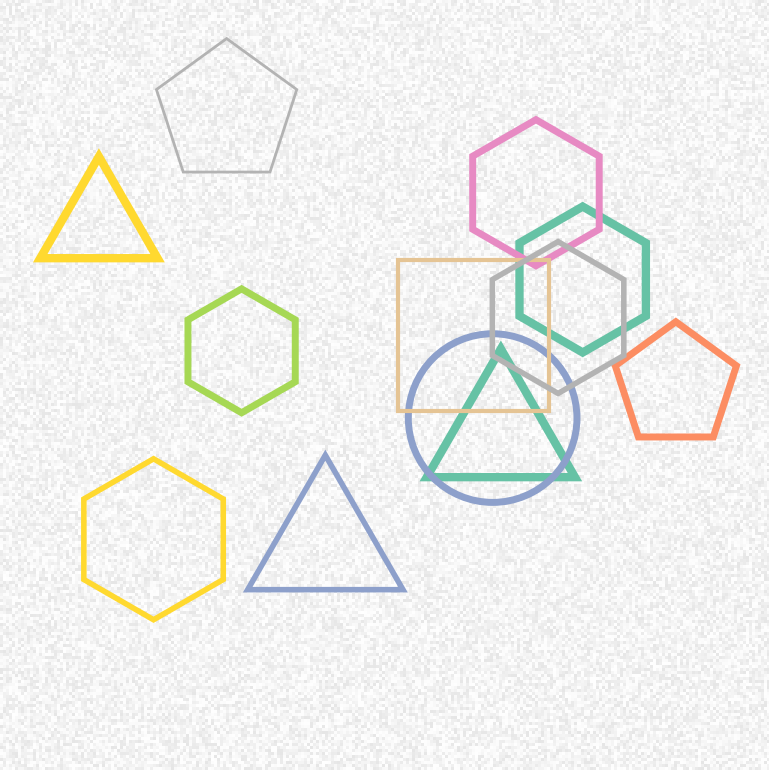[{"shape": "hexagon", "thickness": 3, "radius": 0.47, "center": [0.757, 0.637]}, {"shape": "triangle", "thickness": 3, "radius": 0.56, "center": [0.65, 0.436]}, {"shape": "pentagon", "thickness": 2.5, "radius": 0.41, "center": [0.878, 0.499]}, {"shape": "triangle", "thickness": 2, "radius": 0.58, "center": [0.422, 0.292]}, {"shape": "circle", "thickness": 2.5, "radius": 0.55, "center": [0.64, 0.457]}, {"shape": "hexagon", "thickness": 2.5, "radius": 0.47, "center": [0.696, 0.75]}, {"shape": "hexagon", "thickness": 2.5, "radius": 0.4, "center": [0.314, 0.544]}, {"shape": "hexagon", "thickness": 2, "radius": 0.52, "center": [0.199, 0.3]}, {"shape": "triangle", "thickness": 3, "radius": 0.44, "center": [0.128, 0.709]}, {"shape": "square", "thickness": 1.5, "radius": 0.49, "center": [0.615, 0.564]}, {"shape": "pentagon", "thickness": 1, "radius": 0.48, "center": [0.294, 0.854]}, {"shape": "hexagon", "thickness": 2, "radius": 0.49, "center": [0.725, 0.588]}]